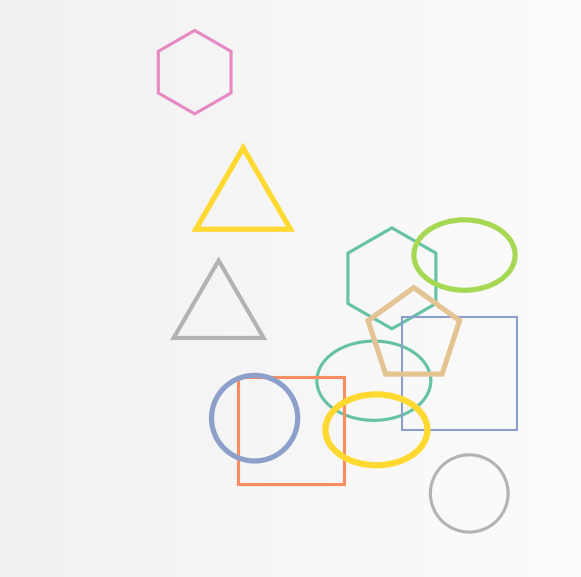[{"shape": "hexagon", "thickness": 1.5, "radius": 0.44, "center": [0.674, 0.517]}, {"shape": "oval", "thickness": 1.5, "radius": 0.49, "center": [0.643, 0.34]}, {"shape": "square", "thickness": 1.5, "radius": 0.46, "center": [0.501, 0.254]}, {"shape": "circle", "thickness": 2.5, "radius": 0.37, "center": [0.438, 0.275]}, {"shape": "square", "thickness": 1, "radius": 0.49, "center": [0.791, 0.352]}, {"shape": "hexagon", "thickness": 1.5, "radius": 0.36, "center": [0.335, 0.874]}, {"shape": "oval", "thickness": 2.5, "radius": 0.44, "center": [0.799, 0.557]}, {"shape": "triangle", "thickness": 2.5, "radius": 0.47, "center": [0.418, 0.649]}, {"shape": "oval", "thickness": 3, "radius": 0.44, "center": [0.648, 0.255]}, {"shape": "pentagon", "thickness": 2.5, "radius": 0.41, "center": [0.712, 0.418]}, {"shape": "circle", "thickness": 1.5, "radius": 0.33, "center": [0.807, 0.145]}, {"shape": "triangle", "thickness": 2, "radius": 0.45, "center": [0.376, 0.459]}]